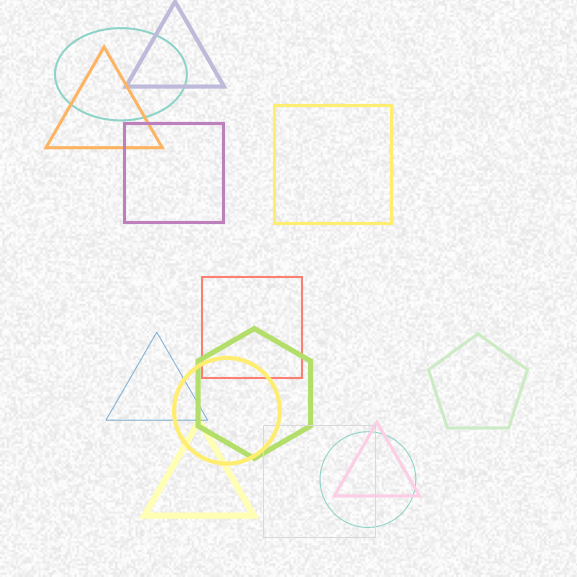[{"shape": "oval", "thickness": 1, "radius": 0.57, "center": [0.209, 0.871]}, {"shape": "circle", "thickness": 0.5, "radius": 0.41, "center": [0.637, 0.169]}, {"shape": "triangle", "thickness": 3, "radius": 0.55, "center": [0.345, 0.161]}, {"shape": "triangle", "thickness": 2, "radius": 0.49, "center": [0.303, 0.898]}, {"shape": "square", "thickness": 1, "radius": 0.44, "center": [0.437, 0.432]}, {"shape": "triangle", "thickness": 0.5, "radius": 0.51, "center": [0.271, 0.322]}, {"shape": "triangle", "thickness": 1.5, "radius": 0.58, "center": [0.18, 0.802]}, {"shape": "hexagon", "thickness": 2.5, "radius": 0.56, "center": [0.44, 0.318]}, {"shape": "triangle", "thickness": 1.5, "radius": 0.43, "center": [0.653, 0.183]}, {"shape": "square", "thickness": 0.5, "radius": 0.48, "center": [0.553, 0.166]}, {"shape": "square", "thickness": 1.5, "radius": 0.43, "center": [0.301, 0.7]}, {"shape": "pentagon", "thickness": 1.5, "radius": 0.45, "center": [0.828, 0.331]}, {"shape": "circle", "thickness": 2, "radius": 0.46, "center": [0.393, 0.288]}, {"shape": "square", "thickness": 1.5, "radius": 0.51, "center": [0.576, 0.715]}]